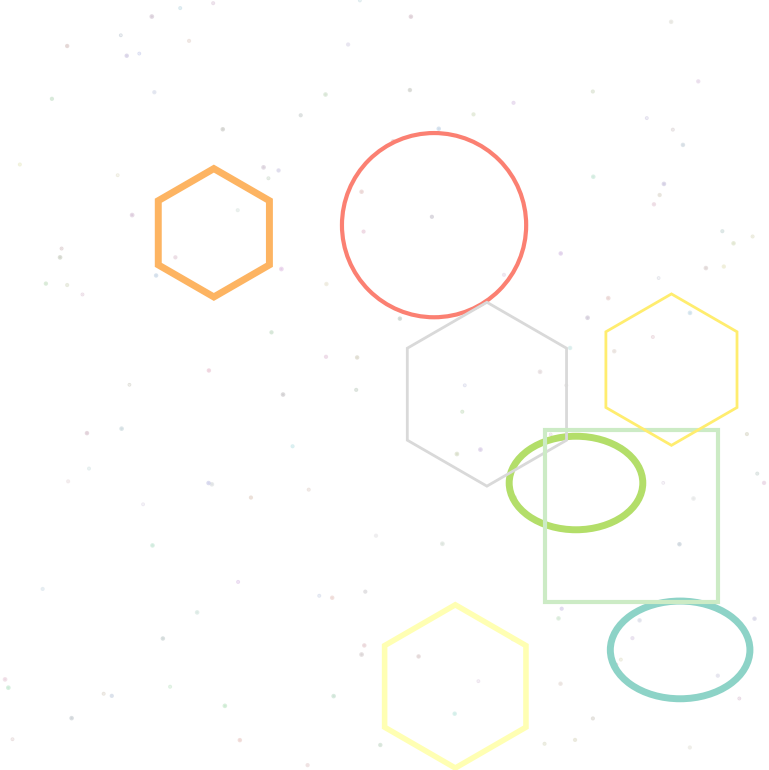[{"shape": "oval", "thickness": 2.5, "radius": 0.45, "center": [0.883, 0.156]}, {"shape": "hexagon", "thickness": 2, "radius": 0.53, "center": [0.591, 0.109]}, {"shape": "circle", "thickness": 1.5, "radius": 0.6, "center": [0.564, 0.708]}, {"shape": "hexagon", "thickness": 2.5, "radius": 0.42, "center": [0.278, 0.698]}, {"shape": "oval", "thickness": 2.5, "radius": 0.43, "center": [0.748, 0.373]}, {"shape": "hexagon", "thickness": 1, "radius": 0.6, "center": [0.632, 0.488]}, {"shape": "square", "thickness": 1.5, "radius": 0.56, "center": [0.82, 0.33]}, {"shape": "hexagon", "thickness": 1, "radius": 0.49, "center": [0.872, 0.52]}]